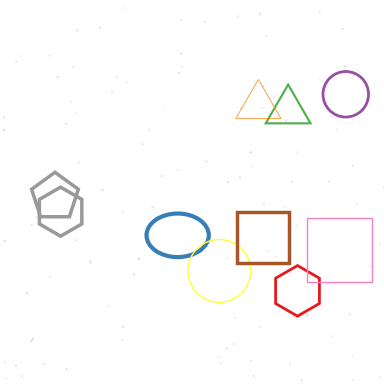[{"shape": "hexagon", "thickness": 2, "radius": 0.33, "center": [0.773, 0.245]}, {"shape": "oval", "thickness": 3, "radius": 0.4, "center": [0.461, 0.389]}, {"shape": "triangle", "thickness": 1.5, "radius": 0.34, "center": [0.748, 0.713]}, {"shape": "circle", "thickness": 2, "radius": 0.3, "center": [0.898, 0.755]}, {"shape": "triangle", "thickness": 0.5, "radius": 0.34, "center": [0.671, 0.726]}, {"shape": "circle", "thickness": 1, "radius": 0.41, "center": [0.57, 0.296]}, {"shape": "square", "thickness": 2.5, "radius": 0.33, "center": [0.683, 0.383]}, {"shape": "square", "thickness": 1, "radius": 0.42, "center": [0.883, 0.351]}, {"shape": "hexagon", "thickness": 2.5, "radius": 0.32, "center": [0.157, 0.45]}, {"shape": "pentagon", "thickness": 2.5, "radius": 0.32, "center": [0.143, 0.489]}]